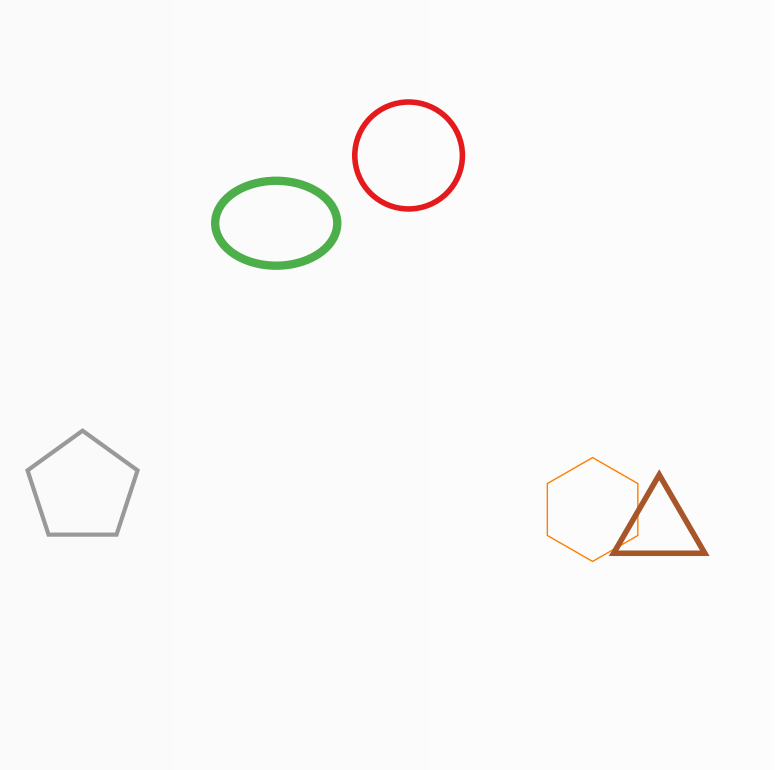[{"shape": "circle", "thickness": 2, "radius": 0.35, "center": [0.527, 0.798]}, {"shape": "oval", "thickness": 3, "radius": 0.39, "center": [0.356, 0.71]}, {"shape": "hexagon", "thickness": 0.5, "radius": 0.34, "center": [0.765, 0.338]}, {"shape": "triangle", "thickness": 2, "radius": 0.34, "center": [0.851, 0.315]}, {"shape": "pentagon", "thickness": 1.5, "radius": 0.37, "center": [0.107, 0.366]}]